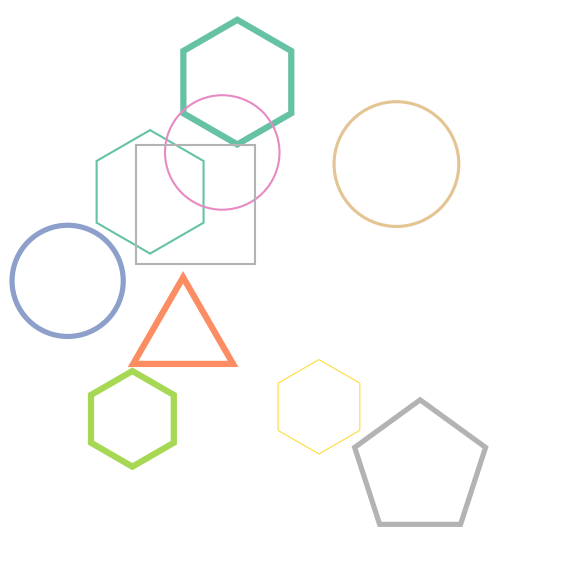[{"shape": "hexagon", "thickness": 1, "radius": 0.53, "center": [0.26, 0.667]}, {"shape": "hexagon", "thickness": 3, "radius": 0.54, "center": [0.411, 0.857]}, {"shape": "triangle", "thickness": 3, "radius": 0.5, "center": [0.317, 0.419]}, {"shape": "circle", "thickness": 2.5, "radius": 0.48, "center": [0.117, 0.513]}, {"shape": "circle", "thickness": 1, "radius": 0.5, "center": [0.385, 0.735]}, {"shape": "hexagon", "thickness": 3, "radius": 0.41, "center": [0.229, 0.274]}, {"shape": "hexagon", "thickness": 0.5, "radius": 0.41, "center": [0.552, 0.295]}, {"shape": "circle", "thickness": 1.5, "radius": 0.54, "center": [0.686, 0.715]}, {"shape": "pentagon", "thickness": 2.5, "radius": 0.6, "center": [0.727, 0.188]}, {"shape": "square", "thickness": 1, "radius": 0.51, "center": [0.338, 0.645]}]